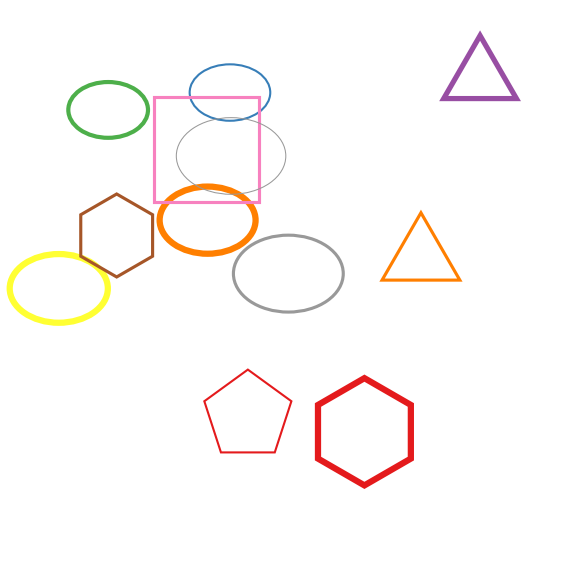[{"shape": "pentagon", "thickness": 1, "radius": 0.4, "center": [0.429, 0.28]}, {"shape": "hexagon", "thickness": 3, "radius": 0.46, "center": [0.631, 0.251]}, {"shape": "oval", "thickness": 1, "radius": 0.35, "center": [0.398, 0.839]}, {"shape": "oval", "thickness": 2, "radius": 0.34, "center": [0.187, 0.809]}, {"shape": "triangle", "thickness": 2.5, "radius": 0.36, "center": [0.831, 0.865]}, {"shape": "triangle", "thickness": 1.5, "radius": 0.39, "center": [0.729, 0.553]}, {"shape": "oval", "thickness": 3, "radius": 0.42, "center": [0.359, 0.618]}, {"shape": "oval", "thickness": 3, "radius": 0.42, "center": [0.102, 0.5]}, {"shape": "hexagon", "thickness": 1.5, "radius": 0.36, "center": [0.202, 0.591]}, {"shape": "square", "thickness": 1.5, "radius": 0.45, "center": [0.358, 0.74]}, {"shape": "oval", "thickness": 0.5, "radius": 0.47, "center": [0.4, 0.729]}, {"shape": "oval", "thickness": 1.5, "radius": 0.48, "center": [0.499, 0.525]}]